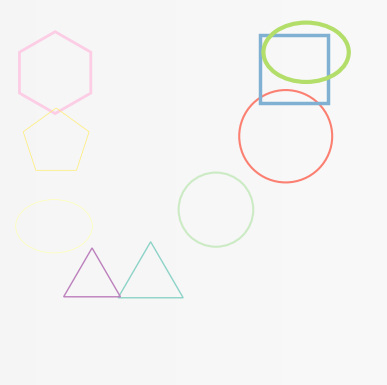[{"shape": "triangle", "thickness": 1, "radius": 0.48, "center": [0.389, 0.275]}, {"shape": "oval", "thickness": 0.5, "radius": 0.49, "center": [0.139, 0.412]}, {"shape": "circle", "thickness": 1.5, "radius": 0.6, "center": [0.737, 0.646]}, {"shape": "square", "thickness": 2.5, "radius": 0.44, "center": [0.759, 0.821]}, {"shape": "oval", "thickness": 3, "radius": 0.55, "center": [0.79, 0.864]}, {"shape": "hexagon", "thickness": 2, "radius": 0.53, "center": [0.142, 0.811]}, {"shape": "triangle", "thickness": 1, "radius": 0.42, "center": [0.238, 0.271]}, {"shape": "circle", "thickness": 1.5, "radius": 0.48, "center": [0.557, 0.455]}, {"shape": "pentagon", "thickness": 0.5, "radius": 0.45, "center": [0.145, 0.63]}]